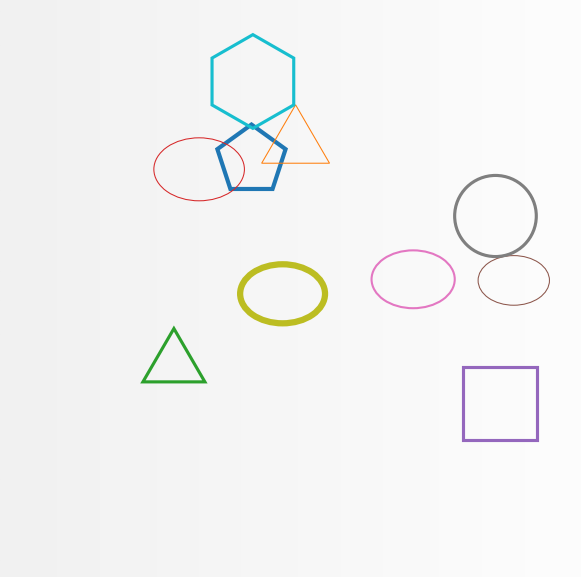[{"shape": "pentagon", "thickness": 2, "radius": 0.31, "center": [0.433, 0.722]}, {"shape": "triangle", "thickness": 0.5, "radius": 0.34, "center": [0.509, 0.75]}, {"shape": "triangle", "thickness": 1.5, "radius": 0.31, "center": [0.299, 0.369]}, {"shape": "oval", "thickness": 0.5, "radius": 0.39, "center": [0.343, 0.706]}, {"shape": "square", "thickness": 1.5, "radius": 0.32, "center": [0.86, 0.3]}, {"shape": "oval", "thickness": 0.5, "radius": 0.31, "center": [0.884, 0.514]}, {"shape": "oval", "thickness": 1, "radius": 0.36, "center": [0.711, 0.516]}, {"shape": "circle", "thickness": 1.5, "radius": 0.35, "center": [0.852, 0.625]}, {"shape": "oval", "thickness": 3, "radius": 0.37, "center": [0.486, 0.49]}, {"shape": "hexagon", "thickness": 1.5, "radius": 0.41, "center": [0.435, 0.858]}]